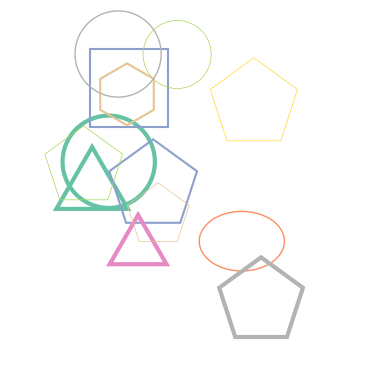[{"shape": "triangle", "thickness": 3, "radius": 0.54, "center": [0.239, 0.511]}, {"shape": "circle", "thickness": 3, "radius": 0.6, "center": [0.282, 0.58]}, {"shape": "oval", "thickness": 1, "radius": 0.55, "center": [0.628, 0.374]}, {"shape": "square", "thickness": 1.5, "radius": 0.51, "center": [0.335, 0.772]}, {"shape": "pentagon", "thickness": 1.5, "radius": 0.6, "center": [0.398, 0.518]}, {"shape": "triangle", "thickness": 3, "radius": 0.43, "center": [0.359, 0.356]}, {"shape": "circle", "thickness": 0.5, "radius": 0.44, "center": [0.46, 0.858]}, {"shape": "pentagon", "thickness": 0.5, "radius": 0.53, "center": [0.217, 0.567]}, {"shape": "pentagon", "thickness": 0.5, "radius": 0.6, "center": [0.659, 0.731]}, {"shape": "hexagon", "thickness": 1.5, "radius": 0.4, "center": [0.33, 0.755]}, {"shape": "pentagon", "thickness": 0.5, "radius": 0.42, "center": [0.411, 0.441]}, {"shape": "circle", "thickness": 1, "radius": 0.56, "center": [0.307, 0.86]}, {"shape": "pentagon", "thickness": 3, "radius": 0.57, "center": [0.678, 0.217]}]